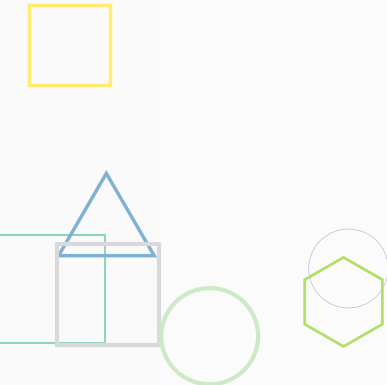[{"shape": "square", "thickness": 1.5, "radius": 0.7, "center": [0.13, 0.25]}, {"shape": "circle", "thickness": 0.5, "radius": 0.51, "center": [0.899, 0.303]}, {"shape": "triangle", "thickness": 2.5, "radius": 0.71, "center": [0.274, 0.407]}, {"shape": "hexagon", "thickness": 2, "radius": 0.58, "center": [0.887, 0.216]}, {"shape": "square", "thickness": 3, "radius": 0.66, "center": [0.279, 0.235]}, {"shape": "circle", "thickness": 3, "radius": 0.62, "center": [0.541, 0.127]}, {"shape": "square", "thickness": 2.5, "radius": 0.52, "center": [0.18, 0.883]}]